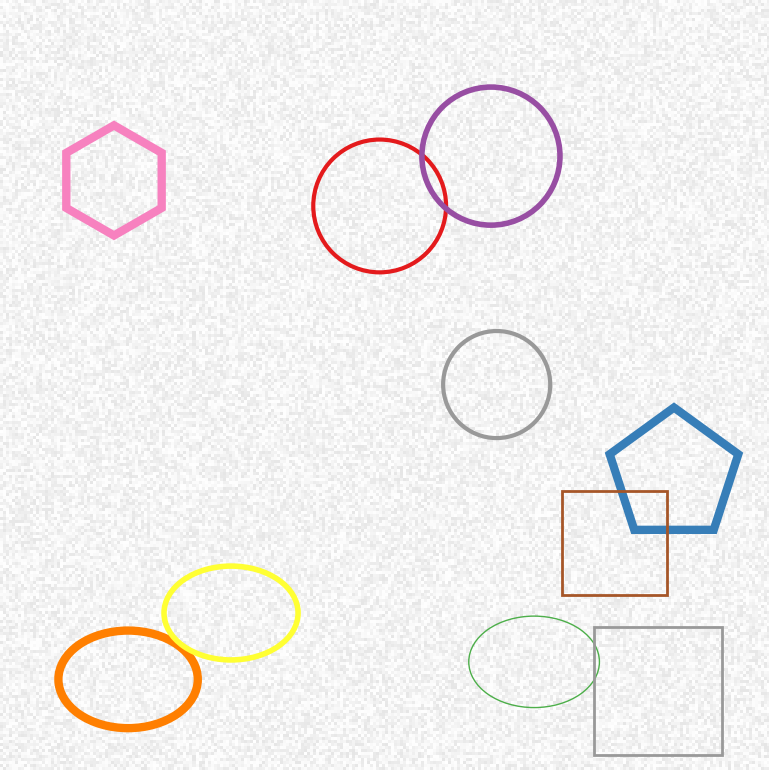[{"shape": "circle", "thickness": 1.5, "radius": 0.43, "center": [0.493, 0.733]}, {"shape": "pentagon", "thickness": 3, "radius": 0.44, "center": [0.875, 0.383]}, {"shape": "oval", "thickness": 0.5, "radius": 0.42, "center": [0.694, 0.14]}, {"shape": "circle", "thickness": 2, "radius": 0.45, "center": [0.638, 0.797]}, {"shape": "oval", "thickness": 3, "radius": 0.45, "center": [0.166, 0.118]}, {"shape": "oval", "thickness": 2, "radius": 0.44, "center": [0.3, 0.204]}, {"shape": "square", "thickness": 1, "radius": 0.34, "center": [0.798, 0.295]}, {"shape": "hexagon", "thickness": 3, "radius": 0.36, "center": [0.148, 0.766]}, {"shape": "circle", "thickness": 1.5, "radius": 0.35, "center": [0.645, 0.501]}, {"shape": "square", "thickness": 1, "radius": 0.42, "center": [0.855, 0.103]}]